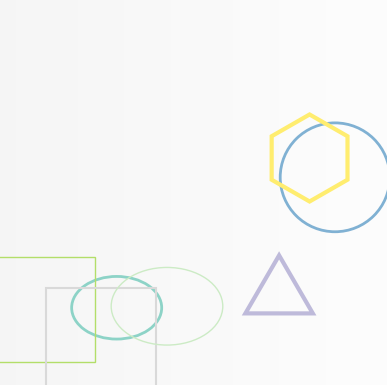[{"shape": "oval", "thickness": 2, "radius": 0.58, "center": [0.301, 0.201]}, {"shape": "triangle", "thickness": 3, "radius": 0.5, "center": [0.72, 0.236]}, {"shape": "circle", "thickness": 2, "radius": 0.71, "center": [0.865, 0.539]}, {"shape": "square", "thickness": 1, "radius": 0.68, "center": [0.109, 0.195]}, {"shape": "square", "thickness": 1.5, "radius": 0.71, "center": [0.261, 0.109]}, {"shape": "oval", "thickness": 1, "radius": 0.72, "center": [0.431, 0.205]}, {"shape": "hexagon", "thickness": 3, "radius": 0.56, "center": [0.799, 0.59]}]